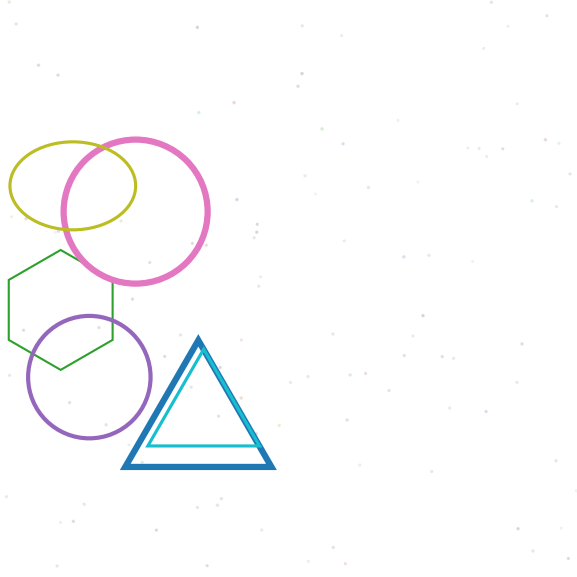[{"shape": "triangle", "thickness": 3, "radius": 0.73, "center": [0.343, 0.264]}, {"shape": "hexagon", "thickness": 1, "radius": 0.52, "center": [0.105, 0.462]}, {"shape": "circle", "thickness": 2, "radius": 0.53, "center": [0.155, 0.346]}, {"shape": "circle", "thickness": 3, "radius": 0.62, "center": [0.235, 0.633]}, {"shape": "oval", "thickness": 1.5, "radius": 0.54, "center": [0.126, 0.677]}, {"shape": "triangle", "thickness": 1.5, "radius": 0.56, "center": [0.353, 0.283]}]